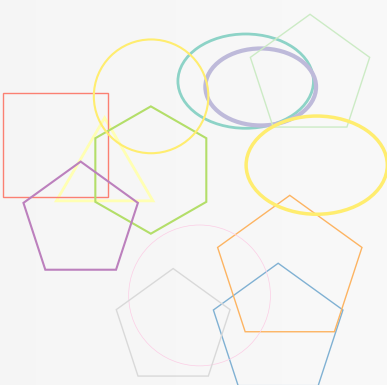[{"shape": "oval", "thickness": 2, "radius": 0.87, "center": [0.634, 0.789]}, {"shape": "triangle", "thickness": 2, "radius": 0.72, "center": [0.27, 0.55]}, {"shape": "oval", "thickness": 3, "radius": 0.71, "center": [0.673, 0.774]}, {"shape": "square", "thickness": 1, "radius": 0.68, "center": [0.144, 0.623]}, {"shape": "pentagon", "thickness": 1, "radius": 0.88, "center": [0.718, 0.14]}, {"shape": "pentagon", "thickness": 1, "radius": 0.98, "center": [0.748, 0.297]}, {"shape": "hexagon", "thickness": 1.5, "radius": 0.83, "center": [0.389, 0.558]}, {"shape": "circle", "thickness": 0.5, "radius": 0.91, "center": [0.515, 0.233]}, {"shape": "pentagon", "thickness": 1, "radius": 0.77, "center": [0.447, 0.148]}, {"shape": "pentagon", "thickness": 1.5, "radius": 0.78, "center": [0.208, 0.425]}, {"shape": "pentagon", "thickness": 1, "radius": 0.81, "center": [0.8, 0.801]}, {"shape": "oval", "thickness": 2.5, "radius": 0.91, "center": [0.817, 0.571]}, {"shape": "circle", "thickness": 1.5, "radius": 0.74, "center": [0.39, 0.75]}]